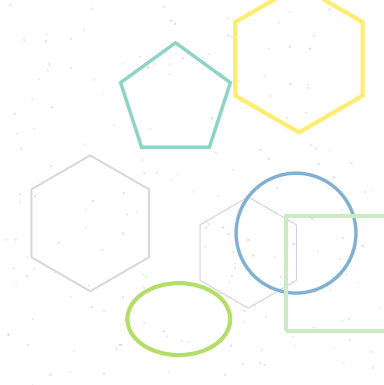[{"shape": "pentagon", "thickness": 2.5, "radius": 0.75, "center": [0.456, 0.739]}, {"shape": "hexagon", "thickness": 0.5, "radius": 0.72, "center": [0.645, 0.344]}, {"shape": "circle", "thickness": 2.5, "radius": 0.78, "center": [0.769, 0.394]}, {"shape": "oval", "thickness": 3, "radius": 0.67, "center": [0.464, 0.171]}, {"shape": "hexagon", "thickness": 1.5, "radius": 0.88, "center": [0.234, 0.42]}, {"shape": "square", "thickness": 3, "radius": 0.74, "center": [0.892, 0.29]}, {"shape": "hexagon", "thickness": 3, "radius": 0.96, "center": [0.776, 0.847]}]